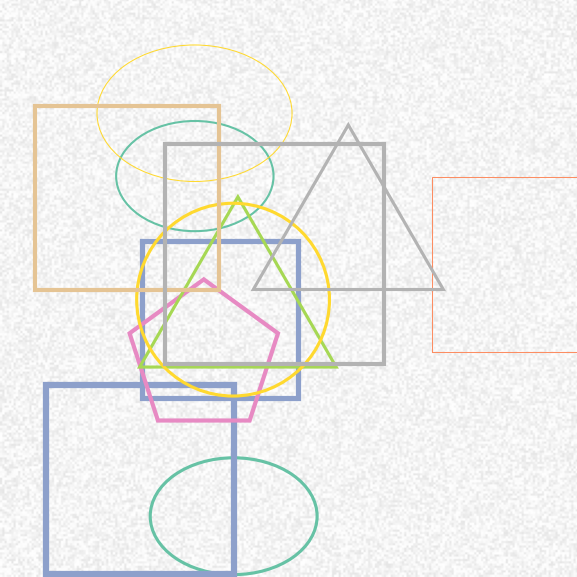[{"shape": "oval", "thickness": 1.5, "radius": 0.72, "center": [0.405, 0.105]}, {"shape": "oval", "thickness": 1, "radius": 0.68, "center": [0.337, 0.694]}, {"shape": "square", "thickness": 0.5, "radius": 0.76, "center": [0.9, 0.541]}, {"shape": "square", "thickness": 2.5, "radius": 0.68, "center": [0.381, 0.446]}, {"shape": "square", "thickness": 3, "radius": 0.82, "center": [0.243, 0.169]}, {"shape": "pentagon", "thickness": 2, "radius": 0.68, "center": [0.353, 0.38]}, {"shape": "triangle", "thickness": 1.5, "radius": 0.98, "center": [0.412, 0.462]}, {"shape": "circle", "thickness": 1.5, "radius": 0.83, "center": [0.404, 0.48]}, {"shape": "oval", "thickness": 0.5, "radius": 0.84, "center": [0.337, 0.803]}, {"shape": "square", "thickness": 2, "radius": 0.8, "center": [0.22, 0.656]}, {"shape": "square", "thickness": 2, "radius": 0.95, "center": [0.475, 0.559]}, {"shape": "triangle", "thickness": 1.5, "radius": 0.95, "center": [0.603, 0.593]}]